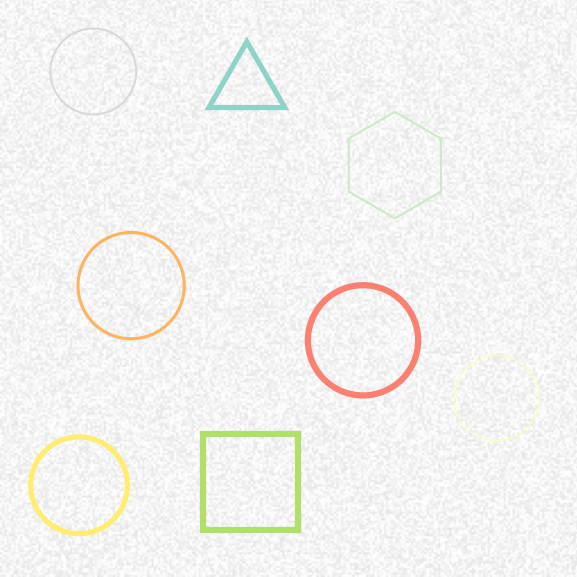[{"shape": "triangle", "thickness": 2.5, "radius": 0.38, "center": [0.427, 0.851]}, {"shape": "circle", "thickness": 0.5, "radius": 0.37, "center": [0.86, 0.31]}, {"shape": "circle", "thickness": 3, "radius": 0.48, "center": [0.629, 0.41]}, {"shape": "circle", "thickness": 1.5, "radius": 0.46, "center": [0.227, 0.505]}, {"shape": "square", "thickness": 3, "radius": 0.41, "center": [0.434, 0.165]}, {"shape": "circle", "thickness": 1, "radius": 0.37, "center": [0.162, 0.875]}, {"shape": "hexagon", "thickness": 1, "radius": 0.46, "center": [0.684, 0.713]}, {"shape": "circle", "thickness": 2.5, "radius": 0.42, "center": [0.137, 0.159]}]